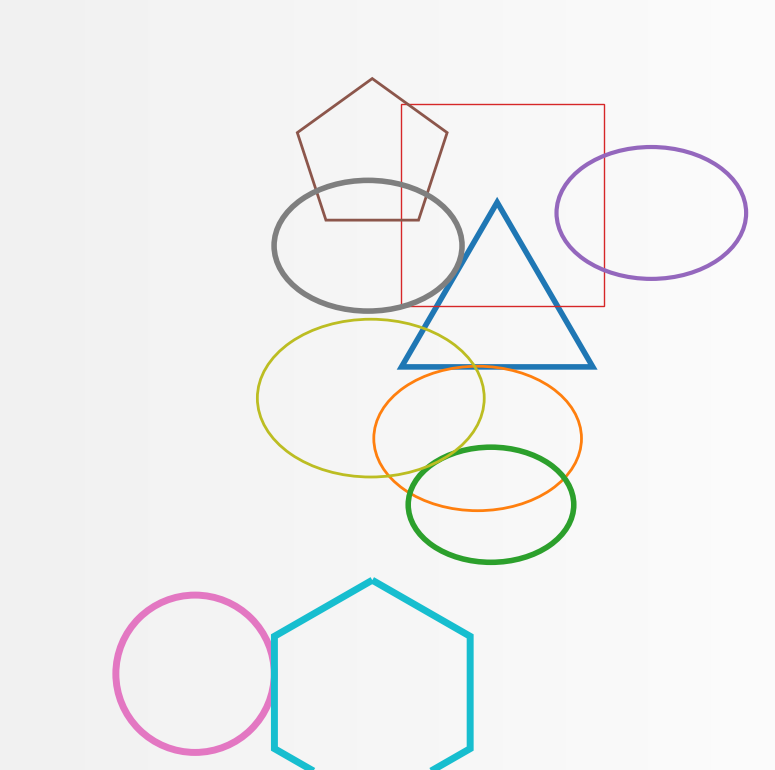[{"shape": "triangle", "thickness": 2, "radius": 0.71, "center": [0.641, 0.595]}, {"shape": "oval", "thickness": 1, "radius": 0.67, "center": [0.616, 0.431]}, {"shape": "oval", "thickness": 2, "radius": 0.53, "center": [0.634, 0.344]}, {"shape": "square", "thickness": 0.5, "radius": 0.65, "center": [0.648, 0.734]}, {"shape": "oval", "thickness": 1.5, "radius": 0.61, "center": [0.84, 0.723]}, {"shape": "pentagon", "thickness": 1, "radius": 0.51, "center": [0.48, 0.796]}, {"shape": "circle", "thickness": 2.5, "radius": 0.51, "center": [0.252, 0.125]}, {"shape": "oval", "thickness": 2, "radius": 0.61, "center": [0.475, 0.681]}, {"shape": "oval", "thickness": 1, "radius": 0.73, "center": [0.478, 0.483]}, {"shape": "hexagon", "thickness": 2.5, "radius": 0.73, "center": [0.48, 0.101]}]